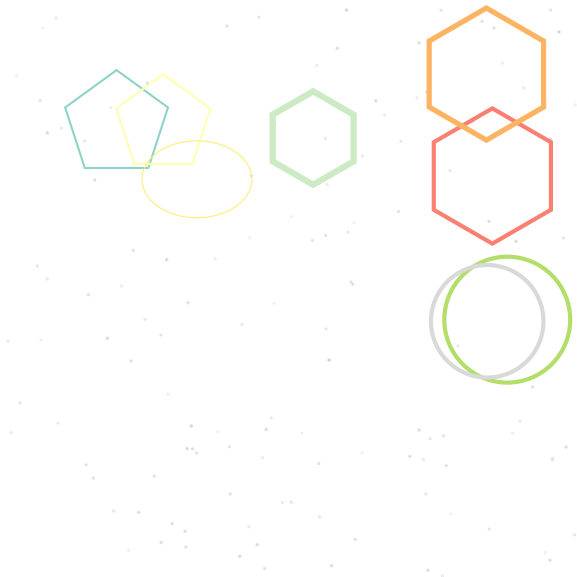[{"shape": "pentagon", "thickness": 1, "radius": 0.47, "center": [0.202, 0.784]}, {"shape": "pentagon", "thickness": 1, "radius": 0.43, "center": [0.283, 0.785]}, {"shape": "hexagon", "thickness": 2, "radius": 0.59, "center": [0.853, 0.694]}, {"shape": "hexagon", "thickness": 2.5, "radius": 0.57, "center": [0.842, 0.871]}, {"shape": "circle", "thickness": 2, "radius": 0.55, "center": [0.878, 0.446]}, {"shape": "circle", "thickness": 2, "radius": 0.49, "center": [0.844, 0.443]}, {"shape": "hexagon", "thickness": 3, "radius": 0.4, "center": [0.542, 0.76]}, {"shape": "oval", "thickness": 0.5, "radius": 0.48, "center": [0.341, 0.689]}]